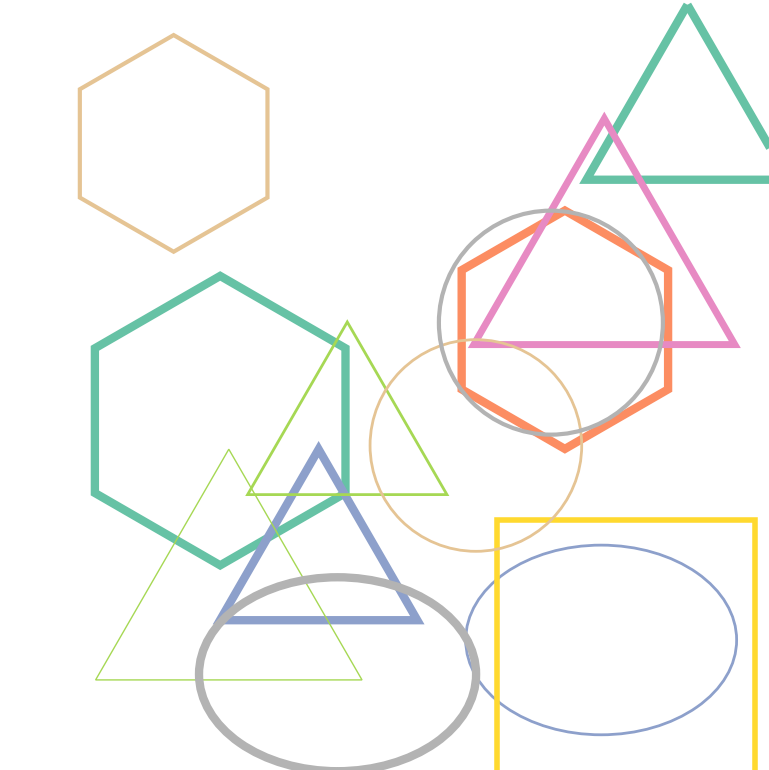[{"shape": "hexagon", "thickness": 3, "radius": 0.94, "center": [0.286, 0.454]}, {"shape": "triangle", "thickness": 3, "radius": 0.76, "center": [0.893, 0.842]}, {"shape": "hexagon", "thickness": 3, "radius": 0.77, "center": [0.734, 0.572]}, {"shape": "oval", "thickness": 1, "radius": 0.88, "center": [0.781, 0.169]}, {"shape": "triangle", "thickness": 3, "radius": 0.74, "center": [0.414, 0.269]}, {"shape": "triangle", "thickness": 2.5, "radius": 0.98, "center": [0.785, 0.65]}, {"shape": "triangle", "thickness": 1, "radius": 0.75, "center": [0.451, 0.432]}, {"shape": "triangle", "thickness": 0.5, "radius": 1.0, "center": [0.297, 0.217]}, {"shape": "square", "thickness": 2, "radius": 0.84, "center": [0.813, 0.158]}, {"shape": "circle", "thickness": 1, "radius": 0.69, "center": [0.618, 0.421]}, {"shape": "hexagon", "thickness": 1.5, "radius": 0.7, "center": [0.226, 0.814]}, {"shape": "oval", "thickness": 3, "radius": 0.9, "center": [0.438, 0.124]}, {"shape": "circle", "thickness": 1.5, "radius": 0.73, "center": [0.715, 0.581]}]